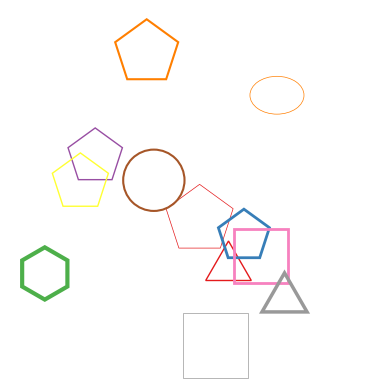[{"shape": "pentagon", "thickness": 0.5, "radius": 0.46, "center": [0.518, 0.43]}, {"shape": "triangle", "thickness": 1, "radius": 0.34, "center": [0.594, 0.306]}, {"shape": "pentagon", "thickness": 2, "radius": 0.35, "center": [0.634, 0.387]}, {"shape": "hexagon", "thickness": 3, "radius": 0.34, "center": [0.116, 0.29]}, {"shape": "pentagon", "thickness": 1, "radius": 0.37, "center": [0.247, 0.593]}, {"shape": "pentagon", "thickness": 1.5, "radius": 0.43, "center": [0.381, 0.864]}, {"shape": "oval", "thickness": 0.5, "radius": 0.35, "center": [0.719, 0.753]}, {"shape": "pentagon", "thickness": 1, "radius": 0.38, "center": [0.209, 0.526]}, {"shape": "circle", "thickness": 1.5, "radius": 0.4, "center": [0.4, 0.532]}, {"shape": "square", "thickness": 2, "radius": 0.35, "center": [0.677, 0.336]}, {"shape": "triangle", "thickness": 2.5, "radius": 0.34, "center": [0.739, 0.224]}, {"shape": "square", "thickness": 0.5, "radius": 0.42, "center": [0.56, 0.103]}]